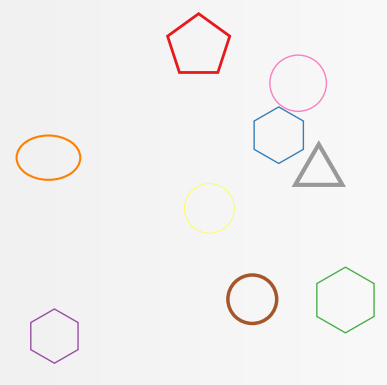[{"shape": "pentagon", "thickness": 2, "radius": 0.42, "center": [0.513, 0.88]}, {"shape": "hexagon", "thickness": 1, "radius": 0.37, "center": [0.719, 0.649]}, {"shape": "hexagon", "thickness": 1, "radius": 0.43, "center": [0.891, 0.221]}, {"shape": "hexagon", "thickness": 1, "radius": 0.35, "center": [0.14, 0.127]}, {"shape": "oval", "thickness": 1.5, "radius": 0.41, "center": [0.125, 0.59]}, {"shape": "circle", "thickness": 0.5, "radius": 0.32, "center": [0.54, 0.459]}, {"shape": "circle", "thickness": 2.5, "radius": 0.31, "center": [0.651, 0.223]}, {"shape": "circle", "thickness": 1, "radius": 0.36, "center": [0.769, 0.784]}, {"shape": "triangle", "thickness": 3, "radius": 0.35, "center": [0.823, 0.555]}]